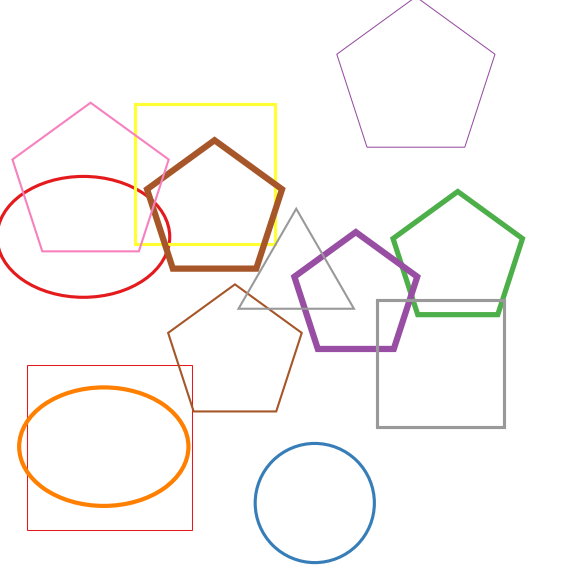[{"shape": "square", "thickness": 0.5, "radius": 0.71, "center": [0.189, 0.224]}, {"shape": "oval", "thickness": 1.5, "radius": 0.75, "center": [0.144, 0.589]}, {"shape": "circle", "thickness": 1.5, "radius": 0.52, "center": [0.545, 0.128]}, {"shape": "pentagon", "thickness": 2.5, "radius": 0.59, "center": [0.793, 0.55]}, {"shape": "pentagon", "thickness": 0.5, "radius": 0.72, "center": [0.72, 0.861]}, {"shape": "pentagon", "thickness": 3, "radius": 0.56, "center": [0.616, 0.485]}, {"shape": "oval", "thickness": 2, "radius": 0.73, "center": [0.18, 0.226]}, {"shape": "square", "thickness": 1.5, "radius": 0.61, "center": [0.355, 0.697]}, {"shape": "pentagon", "thickness": 3, "radius": 0.61, "center": [0.372, 0.633]}, {"shape": "pentagon", "thickness": 1, "radius": 0.61, "center": [0.407, 0.385]}, {"shape": "pentagon", "thickness": 1, "radius": 0.71, "center": [0.157, 0.679]}, {"shape": "square", "thickness": 1.5, "radius": 0.55, "center": [0.762, 0.37]}, {"shape": "triangle", "thickness": 1, "radius": 0.58, "center": [0.513, 0.522]}]